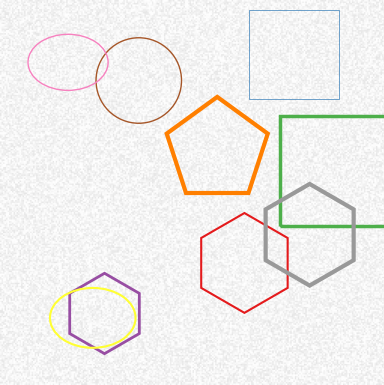[{"shape": "hexagon", "thickness": 1.5, "radius": 0.65, "center": [0.635, 0.317]}, {"shape": "square", "thickness": 0.5, "radius": 0.58, "center": [0.764, 0.858]}, {"shape": "square", "thickness": 2.5, "radius": 0.71, "center": [0.87, 0.557]}, {"shape": "hexagon", "thickness": 2, "radius": 0.52, "center": [0.271, 0.186]}, {"shape": "pentagon", "thickness": 3, "radius": 0.69, "center": [0.564, 0.61]}, {"shape": "oval", "thickness": 1.5, "radius": 0.56, "center": [0.241, 0.174]}, {"shape": "circle", "thickness": 1, "radius": 0.56, "center": [0.36, 0.791]}, {"shape": "oval", "thickness": 1, "radius": 0.52, "center": [0.177, 0.838]}, {"shape": "hexagon", "thickness": 3, "radius": 0.66, "center": [0.804, 0.39]}]